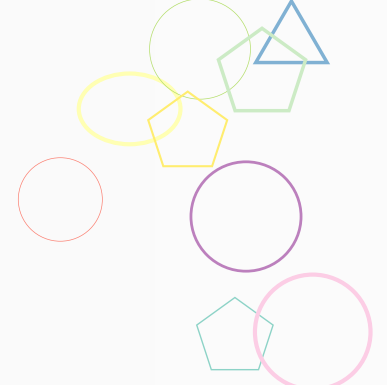[{"shape": "pentagon", "thickness": 1, "radius": 0.52, "center": [0.606, 0.124]}, {"shape": "oval", "thickness": 3, "radius": 0.66, "center": [0.335, 0.717]}, {"shape": "circle", "thickness": 0.5, "radius": 0.54, "center": [0.156, 0.482]}, {"shape": "triangle", "thickness": 2.5, "radius": 0.53, "center": [0.752, 0.891]}, {"shape": "circle", "thickness": 0.5, "radius": 0.65, "center": [0.516, 0.873]}, {"shape": "circle", "thickness": 3, "radius": 0.75, "center": [0.807, 0.138]}, {"shape": "circle", "thickness": 2, "radius": 0.71, "center": [0.635, 0.438]}, {"shape": "pentagon", "thickness": 2.5, "radius": 0.59, "center": [0.676, 0.808]}, {"shape": "pentagon", "thickness": 1.5, "radius": 0.54, "center": [0.484, 0.655]}]